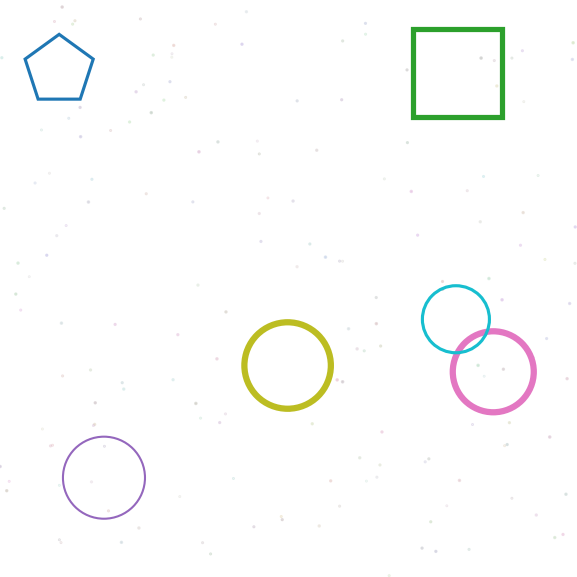[{"shape": "pentagon", "thickness": 1.5, "radius": 0.31, "center": [0.102, 0.878]}, {"shape": "square", "thickness": 2.5, "radius": 0.38, "center": [0.792, 0.873]}, {"shape": "circle", "thickness": 1, "radius": 0.36, "center": [0.18, 0.172]}, {"shape": "circle", "thickness": 3, "radius": 0.35, "center": [0.854, 0.355]}, {"shape": "circle", "thickness": 3, "radius": 0.37, "center": [0.498, 0.366]}, {"shape": "circle", "thickness": 1.5, "radius": 0.29, "center": [0.789, 0.446]}]